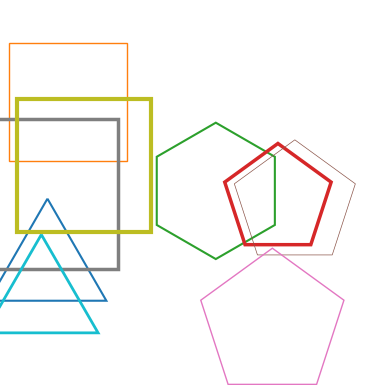[{"shape": "triangle", "thickness": 1.5, "radius": 0.88, "center": [0.123, 0.307]}, {"shape": "square", "thickness": 1, "radius": 0.76, "center": [0.177, 0.735]}, {"shape": "hexagon", "thickness": 1.5, "radius": 0.89, "center": [0.561, 0.504]}, {"shape": "pentagon", "thickness": 2.5, "radius": 0.73, "center": [0.722, 0.482]}, {"shape": "pentagon", "thickness": 0.5, "radius": 0.83, "center": [0.766, 0.472]}, {"shape": "pentagon", "thickness": 1, "radius": 0.98, "center": [0.707, 0.16]}, {"shape": "square", "thickness": 2.5, "radius": 0.98, "center": [0.112, 0.495]}, {"shape": "square", "thickness": 3, "radius": 0.87, "center": [0.218, 0.57]}, {"shape": "triangle", "thickness": 2, "radius": 0.85, "center": [0.107, 0.221]}]